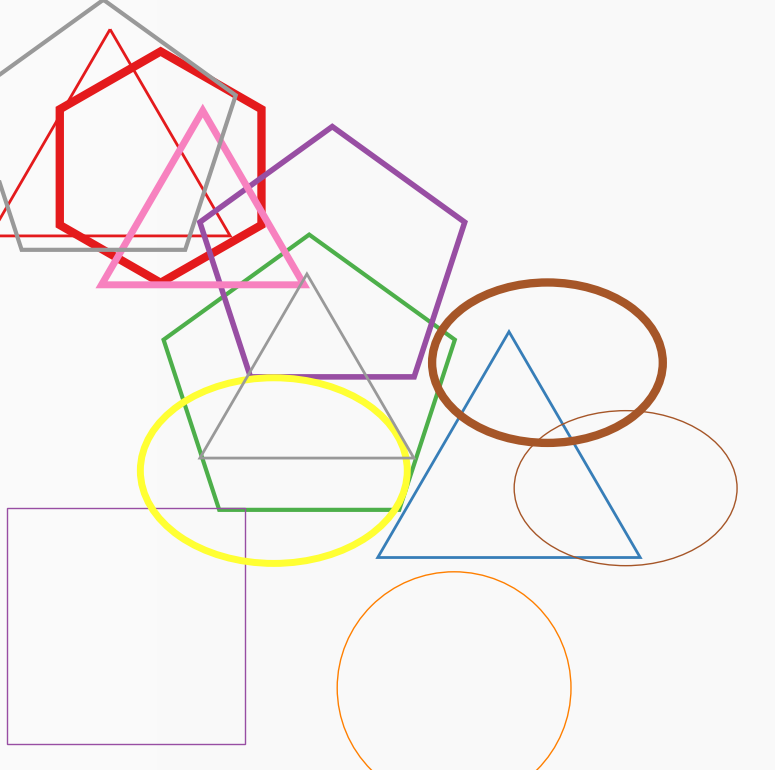[{"shape": "hexagon", "thickness": 3, "radius": 0.75, "center": [0.207, 0.783]}, {"shape": "triangle", "thickness": 1, "radius": 0.89, "center": [0.142, 0.783]}, {"shape": "triangle", "thickness": 1, "radius": 0.98, "center": [0.657, 0.374]}, {"shape": "pentagon", "thickness": 1.5, "radius": 0.99, "center": [0.399, 0.498]}, {"shape": "pentagon", "thickness": 2, "radius": 0.9, "center": [0.429, 0.656]}, {"shape": "square", "thickness": 0.5, "radius": 0.77, "center": [0.163, 0.187]}, {"shape": "circle", "thickness": 0.5, "radius": 0.75, "center": [0.586, 0.107]}, {"shape": "oval", "thickness": 2.5, "radius": 0.86, "center": [0.353, 0.389]}, {"shape": "oval", "thickness": 3, "radius": 0.74, "center": [0.706, 0.529]}, {"shape": "oval", "thickness": 0.5, "radius": 0.72, "center": [0.807, 0.366]}, {"shape": "triangle", "thickness": 2.5, "radius": 0.75, "center": [0.262, 0.706]}, {"shape": "triangle", "thickness": 1, "radius": 0.8, "center": [0.396, 0.485]}, {"shape": "pentagon", "thickness": 1.5, "radius": 0.9, "center": [0.133, 0.821]}]